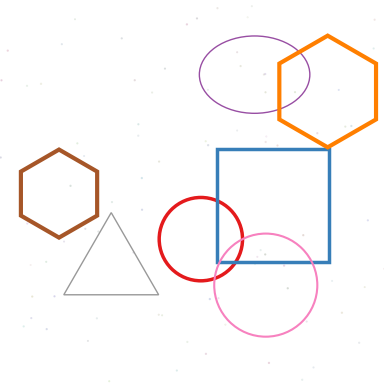[{"shape": "circle", "thickness": 2.5, "radius": 0.54, "center": [0.522, 0.379]}, {"shape": "square", "thickness": 2.5, "radius": 0.73, "center": [0.709, 0.466]}, {"shape": "oval", "thickness": 1, "radius": 0.72, "center": [0.661, 0.806]}, {"shape": "hexagon", "thickness": 3, "radius": 0.73, "center": [0.851, 0.762]}, {"shape": "hexagon", "thickness": 3, "radius": 0.57, "center": [0.153, 0.497]}, {"shape": "circle", "thickness": 1.5, "radius": 0.67, "center": [0.69, 0.259]}, {"shape": "triangle", "thickness": 1, "radius": 0.71, "center": [0.289, 0.305]}]